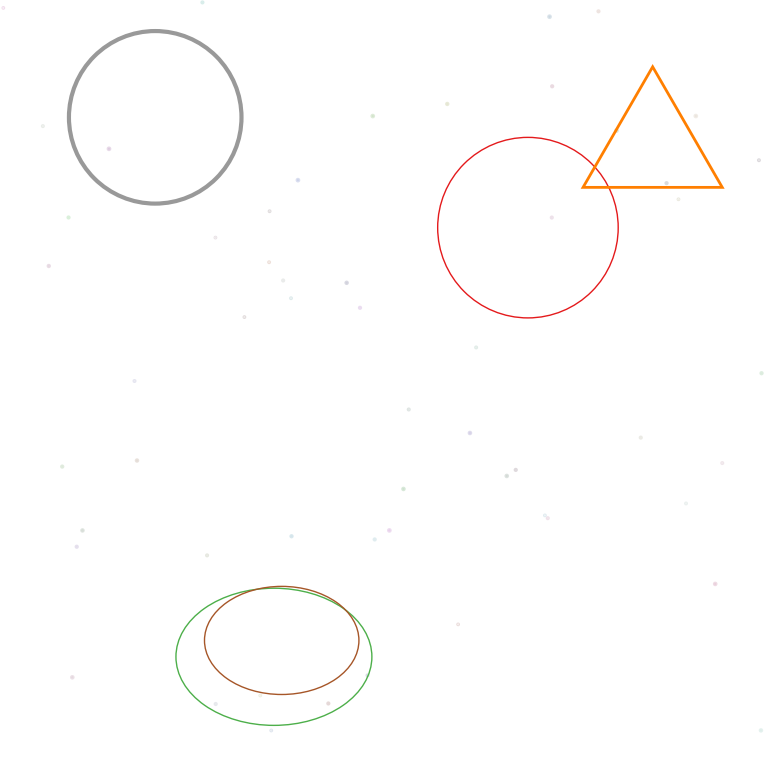[{"shape": "circle", "thickness": 0.5, "radius": 0.59, "center": [0.686, 0.704]}, {"shape": "oval", "thickness": 0.5, "radius": 0.64, "center": [0.356, 0.147]}, {"shape": "triangle", "thickness": 1, "radius": 0.52, "center": [0.848, 0.809]}, {"shape": "oval", "thickness": 0.5, "radius": 0.5, "center": [0.366, 0.168]}, {"shape": "circle", "thickness": 1.5, "radius": 0.56, "center": [0.202, 0.848]}]